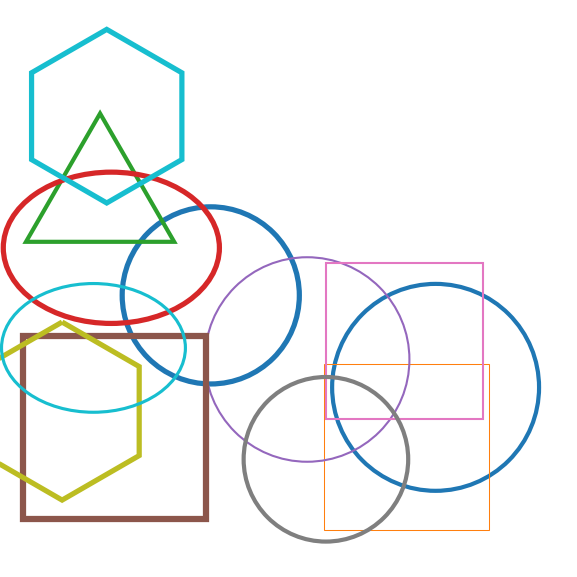[{"shape": "circle", "thickness": 2.5, "radius": 0.77, "center": [0.365, 0.488]}, {"shape": "circle", "thickness": 2, "radius": 0.9, "center": [0.754, 0.328]}, {"shape": "square", "thickness": 0.5, "radius": 0.72, "center": [0.704, 0.225]}, {"shape": "triangle", "thickness": 2, "radius": 0.74, "center": [0.173, 0.654]}, {"shape": "oval", "thickness": 2.5, "radius": 0.94, "center": [0.193, 0.57]}, {"shape": "circle", "thickness": 1, "radius": 0.89, "center": [0.532, 0.377]}, {"shape": "square", "thickness": 3, "radius": 0.79, "center": [0.198, 0.259]}, {"shape": "square", "thickness": 1, "radius": 0.68, "center": [0.701, 0.409]}, {"shape": "circle", "thickness": 2, "radius": 0.71, "center": [0.564, 0.204]}, {"shape": "hexagon", "thickness": 2.5, "radius": 0.77, "center": [0.108, 0.287]}, {"shape": "hexagon", "thickness": 2.5, "radius": 0.75, "center": [0.185, 0.798]}, {"shape": "oval", "thickness": 1.5, "radius": 0.8, "center": [0.162, 0.397]}]